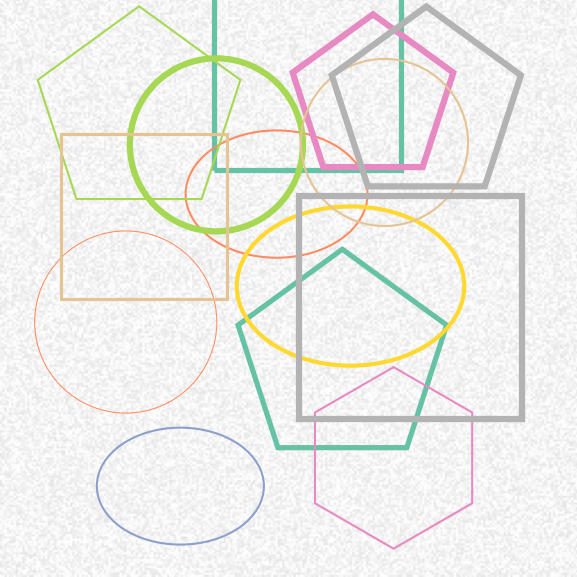[{"shape": "pentagon", "thickness": 2.5, "radius": 0.95, "center": [0.593, 0.378]}, {"shape": "square", "thickness": 2.5, "radius": 0.81, "center": [0.532, 0.867]}, {"shape": "oval", "thickness": 1, "radius": 0.79, "center": [0.479, 0.663]}, {"shape": "circle", "thickness": 0.5, "radius": 0.79, "center": [0.218, 0.442]}, {"shape": "oval", "thickness": 1, "radius": 0.72, "center": [0.312, 0.157]}, {"shape": "hexagon", "thickness": 1, "radius": 0.79, "center": [0.681, 0.206]}, {"shape": "pentagon", "thickness": 3, "radius": 0.73, "center": [0.646, 0.828]}, {"shape": "circle", "thickness": 3, "radius": 0.75, "center": [0.375, 0.748]}, {"shape": "pentagon", "thickness": 1, "radius": 0.92, "center": [0.241, 0.804]}, {"shape": "oval", "thickness": 2, "radius": 0.99, "center": [0.607, 0.504]}, {"shape": "circle", "thickness": 1, "radius": 0.72, "center": [0.666, 0.752]}, {"shape": "square", "thickness": 1.5, "radius": 0.72, "center": [0.249, 0.624]}, {"shape": "pentagon", "thickness": 3, "radius": 0.86, "center": [0.738, 0.816]}, {"shape": "square", "thickness": 3, "radius": 0.97, "center": [0.711, 0.467]}]